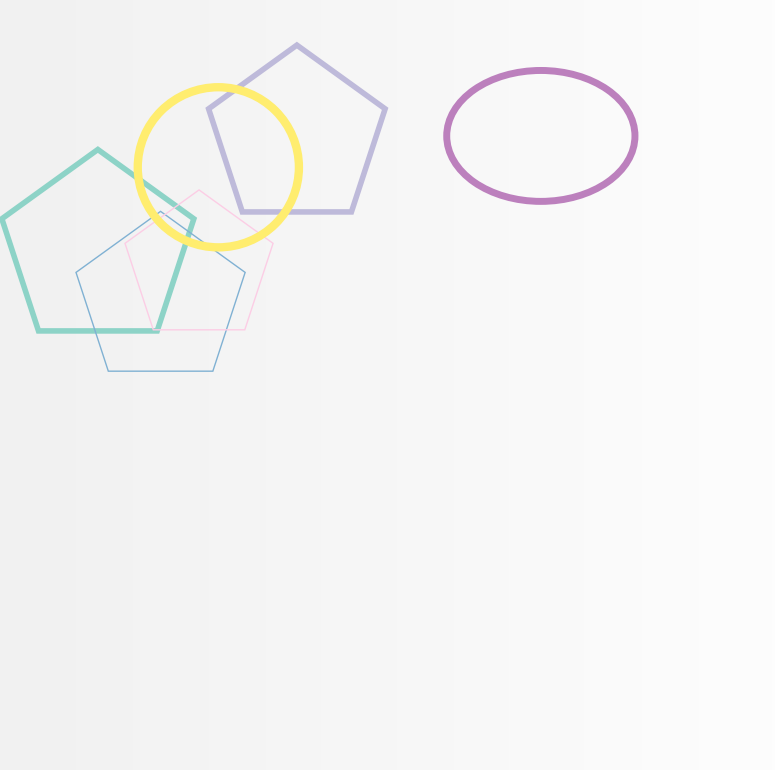[{"shape": "pentagon", "thickness": 2, "radius": 0.65, "center": [0.126, 0.676]}, {"shape": "pentagon", "thickness": 2, "radius": 0.6, "center": [0.383, 0.822]}, {"shape": "pentagon", "thickness": 0.5, "radius": 0.57, "center": [0.207, 0.611]}, {"shape": "pentagon", "thickness": 0.5, "radius": 0.5, "center": [0.257, 0.653]}, {"shape": "oval", "thickness": 2.5, "radius": 0.61, "center": [0.698, 0.823]}, {"shape": "circle", "thickness": 3, "radius": 0.52, "center": [0.282, 0.783]}]